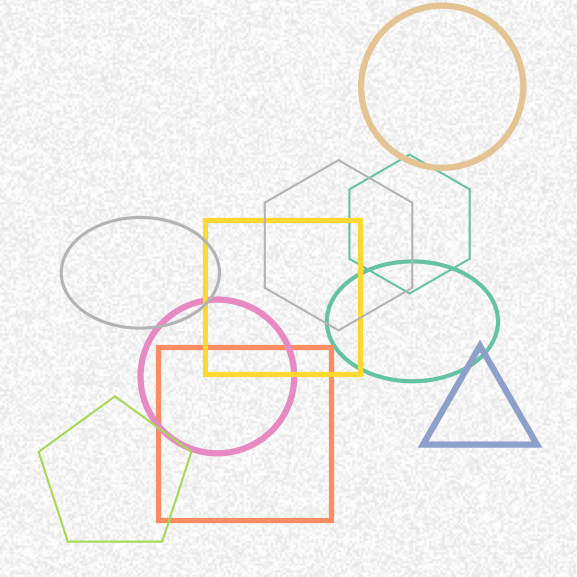[{"shape": "oval", "thickness": 2, "radius": 0.74, "center": [0.714, 0.443]}, {"shape": "hexagon", "thickness": 1, "radius": 0.6, "center": [0.709, 0.611]}, {"shape": "square", "thickness": 2.5, "radius": 0.75, "center": [0.423, 0.248]}, {"shape": "triangle", "thickness": 3, "radius": 0.57, "center": [0.831, 0.286]}, {"shape": "circle", "thickness": 3, "radius": 0.67, "center": [0.376, 0.347]}, {"shape": "pentagon", "thickness": 1, "radius": 0.7, "center": [0.199, 0.174]}, {"shape": "square", "thickness": 2.5, "radius": 0.67, "center": [0.489, 0.484]}, {"shape": "circle", "thickness": 3, "radius": 0.7, "center": [0.766, 0.849]}, {"shape": "oval", "thickness": 1.5, "radius": 0.68, "center": [0.243, 0.527]}, {"shape": "hexagon", "thickness": 1, "radius": 0.74, "center": [0.586, 0.574]}]